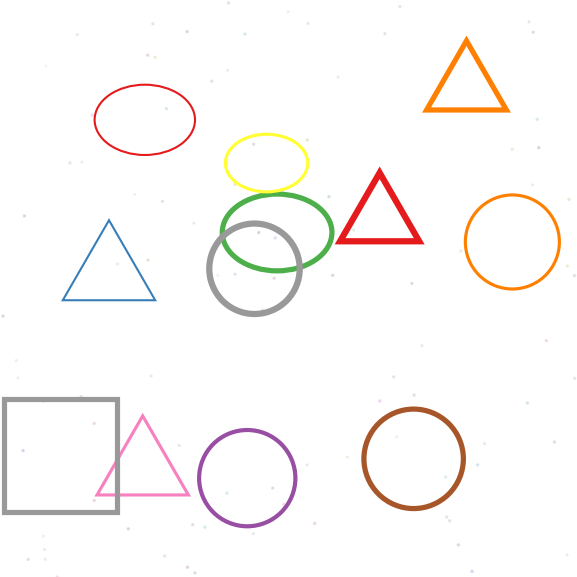[{"shape": "triangle", "thickness": 3, "radius": 0.4, "center": [0.657, 0.621]}, {"shape": "oval", "thickness": 1, "radius": 0.43, "center": [0.251, 0.792]}, {"shape": "triangle", "thickness": 1, "radius": 0.46, "center": [0.189, 0.525]}, {"shape": "oval", "thickness": 2.5, "radius": 0.47, "center": [0.48, 0.597]}, {"shape": "circle", "thickness": 2, "radius": 0.42, "center": [0.428, 0.171]}, {"shape": "circle", "thickness": 1.5, "radius": 0.41, "center": [0.887, 0.58]}, {"shape": "triangle", "thickness": 2.5, "radius": 0.4, "center": [0.808, 0.849]}, {"shape": "oval", "thickness": 1.5, "radius": 0.36, "center": [0.462, 0.717]}, {"shape": "circle", "thickness": 2.5, "radius": 0.43, "center": [0.716, 0.205]}, {"shape": "triangle", "thickness": 1.5, "radius": 0.46, "center": [0.247, 0.188]}, {"shape": "square", "thickness": 2.5, "radius": 0.49, "center": [0.105, 0.21]}, {"shape": "circle", "thickness": 3, "radius": 0.39, "center": [0.441, 0.534]}]